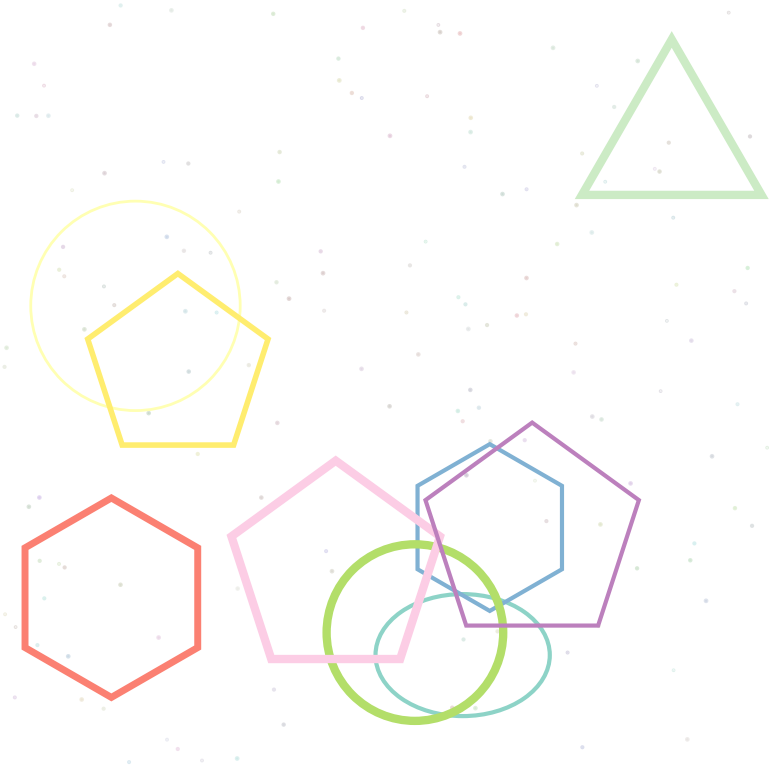[{"shape": "oval", "thickness": 1.5, "radius": 0.57, "center": [0.601, 0.149]}, {"shape": "circle", "thickness": 1, "radius": 0.68, "center": [0.176, 0.603]}, {"shape": "hexagon", "thickness": 2.5, "radius": 0.65, "center": [0.145, 0.224]}, {"shape": "hexagon", "thickness": 1.5, "radius": 0.54, "center": [0.636, 0.315]}, {"shape": "circle", "thickness": 3, "radius": 0.57, "center": [0.539, 0.178]}, {"shape": "pentagon", "thickness": 3, "radius": 0.71, "center": [0.436, 0.259]}, {"shape": "pentagon", "thickness": 1.5, "radius": 0.73, "center": [0.691, 0.305]}, {"shape": "triangle", "thickness": 3, "radius": 0.67, "center": [0.872, 0.814]}, {"shape": "pentagon", "thickness": 2, "radius": 0.62, "center": [0.231, 0.522]}]